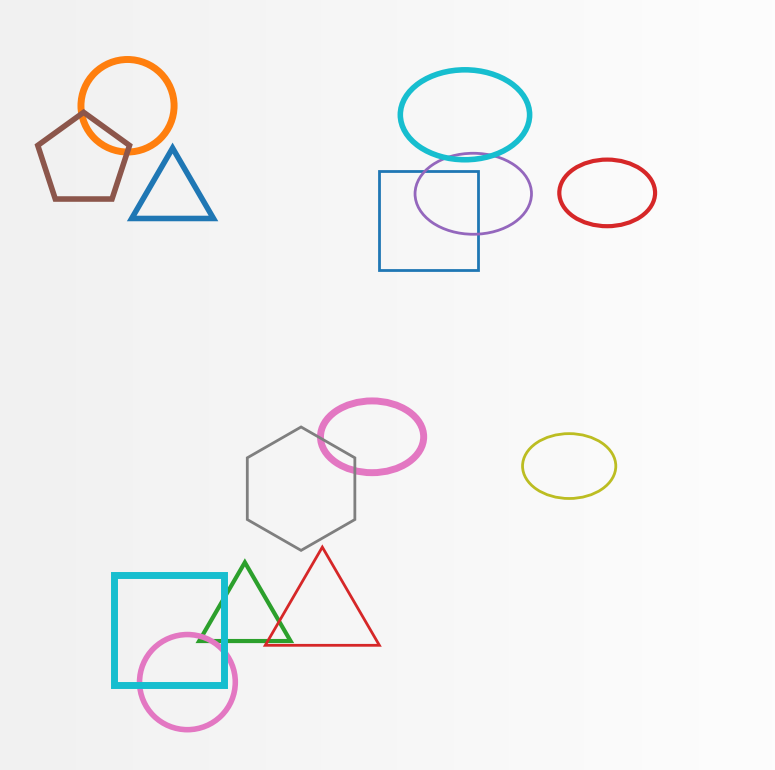[{"shape": "square", "thickness": 1, "radius": 0.32, "center": [0.553, 0.714]}, {"shape": "triangle", "thickness": 2, "radius": 0.3, "center": [0.223, 0.747]}, {"shape": "circle", "thickness": 2.5, "radius": 0.3, "center": [0.165, 0.863]}, {"shape": "triangle", "thickness": 1.5, "radius": 0.34, "center": [0.316, 0.202]}, {"shape": "triangle", "thickness": 1, "radius": 0.43, "center": [0.416, 0.204]}, {"shape": "oval", "thickness": 1.5, "radius": 0.31, "center": [0.783, 0.749]}, {"shape": "oval", "thickness": 1, "radius": 0.38, "center": [0.611, 0.748]}, {"shape": "pentagon", "thickness": 2, "radius": 0.31, "center": [0.108, 0.792]}, {"shape": "oval", "thickness": 2.5, "radius": 0.33, "center": [0.48, 0.433]}, {"shape": "circle", "thickness": 2, "radius": 0.31, "center": [0.242, 0.114]}, {"shape": "hexagon", "thickness": 1, "radius": 0.4, "center": [0.388, 0.365]}, {"shape": "oval", "thickness": 1, "radius": 0.3, "center": [0.734, 0.395]}, {"shape": "oval", "thickness": 2, "radius": 0.42, "center": [0.6, 0.851]}, {"shape": "square", "thickness": 2.5, "radius": 0.36, "center": [0.218, 0.181]}]